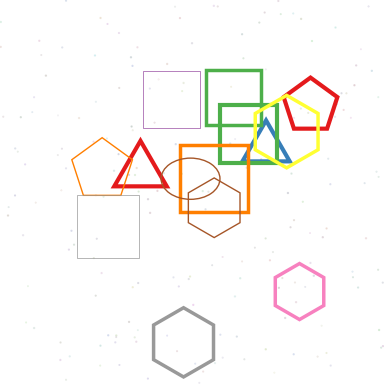[{"shape": "pentagon", "thickness": 3, "radius": 0.37, "center": [0.807, 0.725]}, {"shape": "triangle", "thickness": 3, "radius": 0.39, "center": [0.365, 0.555]}, {"shape": "triangle", "thickness": 3, "radius": 0.35, "center": [0.691, 0.616]}, {"shape": "square", "thickness": 3, "radius": 0.37, "center": [0.646, 0.652]}, {"shape": "square", "thickness": 2.5, "radius": 0.35, "center": [0.607, 0.747]}, {"shape": "square", "thickness": 0.5, "radius": 0.37, "center": [0.446, 0.741]}, {"shape": "pentagon", "thickness": 1, "radius": 0.41, "center": [0.265, 0.56]}, {"shape": "square", "thickness": 2.5, "radius": 0.44, "center": [0.556, 0.537]}, {"shape": "hexagon", "thickness": 2.5, "radius": 0.47, "center": [0.745, 0.658]}, {"shape": "oval", "thickness": 1, "radius": 0.38, "center": [0.495, 0.536]}, {"shape": "hexagon", "thickness": 1, "radius": 0.39, "center": [0.556, 0.46]}, {"shape": "hexagon", "thickness": 2.5, "radius": 0.36, "center": [0.778, 0.243]}, {"shape": "square", "thickness": 0.5, "radius": 0.41, "center": [0.281, 0.411]}, {"shape": "hexagon", "thickness": 2.5, "radius": 0.45, "center": [0.477, 0.111]}]